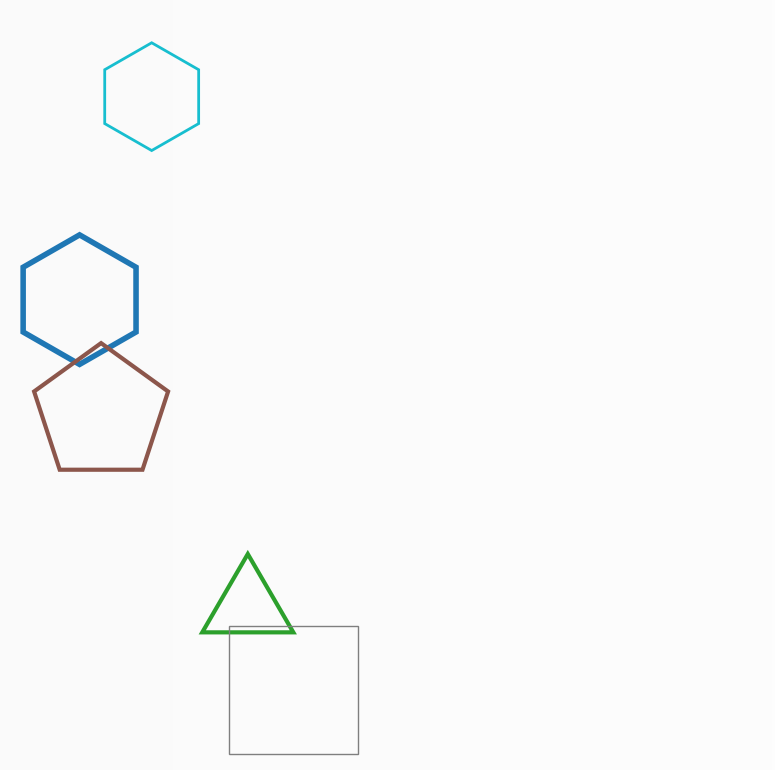[{"shape": "hexagon", "thickness": 2, "radius": 0.42, "center": [0.103, 0.611]}, {"shape": "triangle", "thickness": 1.5, "radius": 0.34, "center": [0.32, 0.213]}, {"shape": "pentagon", "thickness": 1.5, "radius": 0.45, "center": [0.13, 0.463]}, {"shape": "square", "thickness": 0.5, "radius": 0.42, "center": [0.379, 0.104]}, {"shape": "hexagon", "thickness": 1, "radius": 0.35, "center": [0.196, 0.874]}]